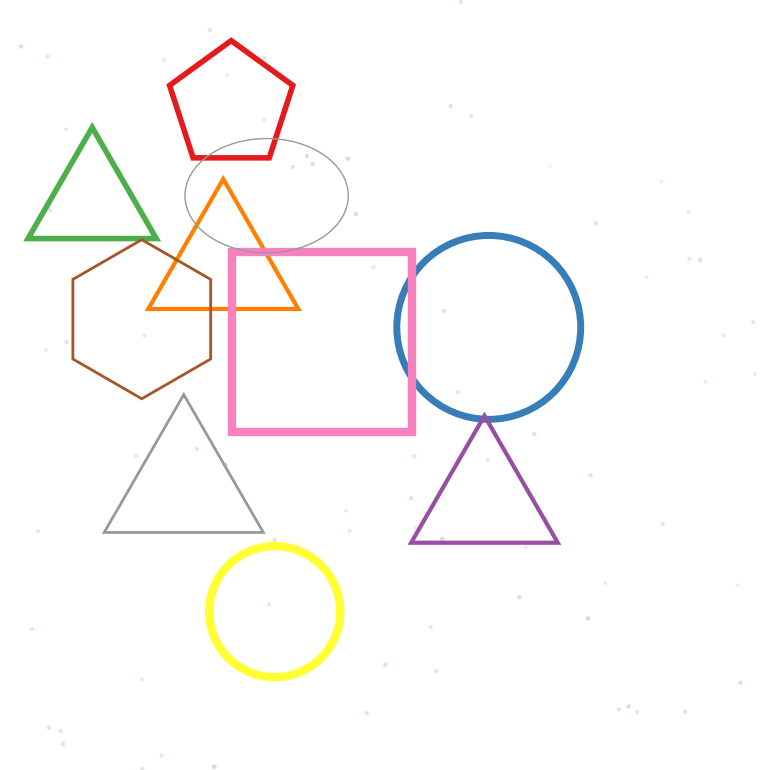[{"shape": "pentagon", "thickness": 2, "radius": 0.42, "center": [0.3, 0.863]}, {"shape": "circle", "thickness": 2.5, "radius": 0.6, "center": [0.635, 0.575]}, {"shape": "triangle", "thickness": 2, "radius": 0.48, "center": [0.12, 0.738]}, {"shape": "triangle", "thickness": 1.5, "radius": 0.55, "center": [0.629, 0.35]}, {"shape": "triangle", "thickness": 1.5, "radius": 0.56, "center": [0.29, 0.655]}, {"shape": "circle", "thickness": 3, "radius": 0.43, "center": [0.357, 0.206]}, {"shape": "hexagon", "thickness": 1, "radius": 0.52, "center": [0.184, 0.585]}, {"shape": "square", "thickness": 3, "radius": 0.58, "center": [0.418, 0.556]}, {"shape": "triangle", "thickness": 1, "radius": 0.6, "center": [0.239, 0.368]}, {"shape": "oval", "thickness": 0.5, "radius": 0.53, "center": [0.346, 0.746]}]